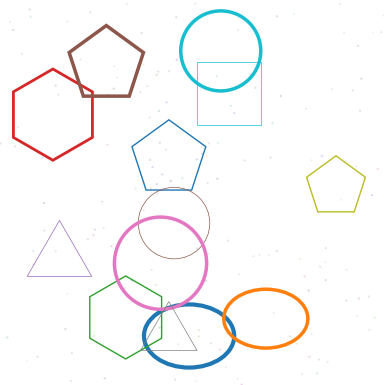[{"shape": "pentagon", "thickness": 1, "radius": 0.5, "center": [0.439, 0.588]}, {"shape": "oval", "thickness": 3, "radius": 0.59, "center": [0.491, 0.127]}, {"shape": "oval", "thickness": 2.5, "radius": 0.55, "center": [0.69, 0.172]}, {"shape": "hexagon", "thickness": 1, "radius": 0.54, "center": [0.326, 0.175]}, {"shape": "hexagon", "thickness": 2, "radius": 0.59, "center": [0.137, 0.702]}, {"shape": "triangle", "thickness": 0.5, "radius": 0.48, "center": [0.154, 0.331]}, {"shape": "pentagon", "thickness": 2.5, "radius": 0.51, "center": [0.276, 0.832]}, {"shape": "circle", "thickness": 0.5, "radius": 0.46, "center": [0.452, 0.421]}, {"shape": "circle", "thickness": 2.5, "radius": 0.6, "center": [0.417, 0.316]}, {"shape": "triangle", "thickness": 0.5, "radius": 0.42, "center": [0.438, 0.132]}, {"shape": "pentagon", "thickness": 1, "radius": 0.4, "center": [0.873, 0.515]}, {"shape": "square", "thickness": 0.5, "radius": 0.41, "center": [0.595, 0.757]}, {"shape": "circle", "thickness": 2.5, "radius": 0.52, "center": [0.573, 0.868]}]